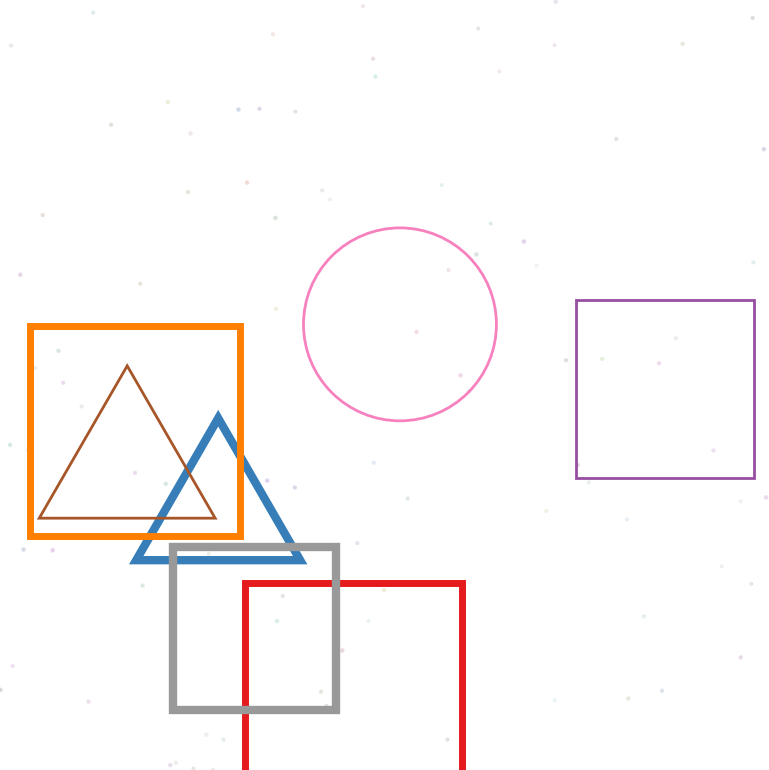[{"shape": "square", "thickness": 2.5, "radius": 0.7, "center": [0.459, 0.102]}, {"shape": "triangle", "thickness": 3, "radius": 0.61, "center": [0.283, 0.334]}, {"shape": "square", "thickness": 1, "radius": 0.58, "center": [0.864, 0.495]}, {"shape": "square", "thickness": 2.5, "radius": 0.68, "center": [0.175, 0.44]}, {"shape": "triangle", "thickness": 1, "radius": 0.66, "center": [0.165, 0.393]}, {"shape": "circle", "thickness": 1, "radius": 0.63, "center": [0.519, 0.579]}, {"shape": "square", "thickness": 3, "radius": 0.53, "center": [0.33, 0.184]}]